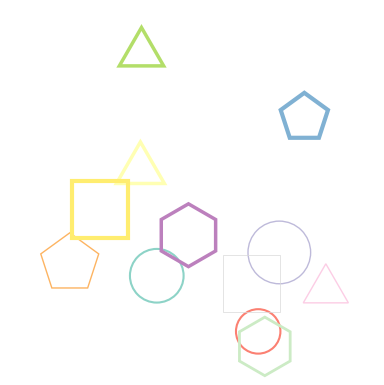[{"shape": "circle", "thickness": 1.5, "radius": 0.35, "center": [0.407, 0.284]}, {"shape": "triangle", "thickness": 2.5, "radius": 0.36, "center": [0.365, 0.559]}, {"shape": "circle", "thickness": 1, "radius": 0.41, "center": [0.725, 0.344]}, {"shape": "circle", "thickness": 1.5, "radius": 0.29, "center": [0.671, 0.139]}, {"shape": "pentagon", "thickness": 3, "radius": 0.32, "center": [0.791, 0.694]}, {"shape": "pentagon", "thickness": 1, "radius": 0.4, "center": [0.181, 0.316]}, {"shape": "triangle", "thickness": 2.5, "radius": 0.33, "center": [0.368, 0.862]}, {"shape": "triangle", "thickness": 1, "radius": 0.34, "center": [0.846, 0.247]}, {"shape": "square", "thickness": 0.5, "radius": 0.37, "center": [0.653, 0.263]}, {"shape": "hexagon", "thickness": 2.5, "radius": 0.41, "center": [0.489, 0.389]}, {"shape": "hexagon", "thickness": 2, "radius": 0.38, "center": [0.688, 0.1]}, {"shape": "square", "thickness": 3, "radius": 0.37, "center": [0.259, 0.456]}]